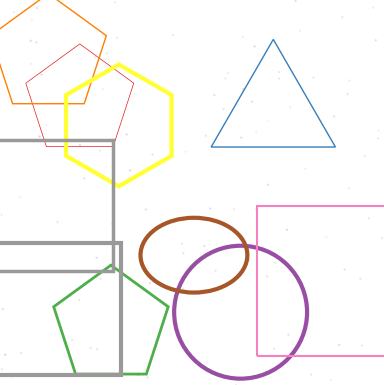[{"shape": "pentagon", "thickness": 0.5, "radius": 0.74, "center": [0.207, 0.738]}, {"shape": "triangle", "thickness": 1, "radius": 0.93, "center": [0.71, 0.711]}, {"shape": "pentagon", "thickness": 2, "radius": 0.78, "center": [0.288, 0.155]}, {"shape": "circle", "thickness": 3, "radius": 0.86, "center": [0.625, 0.189]}, {"shape": "pentagon", "thickness": 1, "radius": 0.79, "center": [0.126, 0.859]}, {"shape": "hexagon", "thickness": 3, "radius": 0.79, "center": [0.309, 0.674]}, {"shape": "oval", "thickness": 3, "radius": 0.69, "center": [0.504, 0.337]}, {"shape": "square", "thickness": 1.5, "radius": 0.97, "center": [0.862, 0.27]}, {"shape": "square", "thickness": 3, "radius": 0.86, "center": [0.142, 0.197]}, {"shape": "square", "thickness": 2.5, "radius": 0.85, "center": [0.124, 0.467]}]